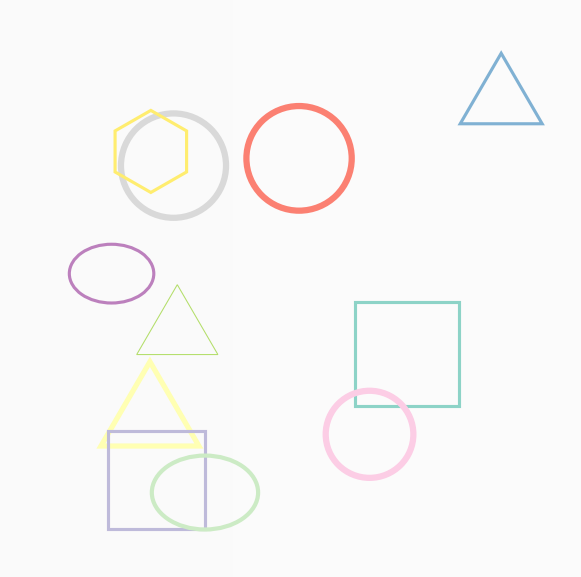[{"shape": "square", "thickness": 1.5, "radius": 0.45, "center": [0.7, 0.386]}, {"shape": "triangle", "thickness": 2.5, "radius": 0.49, "center": [0.258, 0.275]}, {"shape": "square", "thickness": 1.5, "radius": 0.42, "center": [0.269, 0.168]}, {"shape": "circle", "thickness": 3, "radius": 0.45, "center": [0.515, 0.725]}, {"shape": "triangle", "thickness": 1.5, "radius": 0.41, "center": [0.862, 0.826]}, {"shape": "triangle", "thickness": 0.5, "radius": 0.4, "center": [0.305, 0.426]}, {"shape": "circle", "thickness": 3, "radius": 0.38, "center": [0.636, 0.247]}, {"shape": "circle", "thickness": 3, "radius": 0.45, "center": [0.298, 0.712]}, {"shape": "oval", "thickness": 1.5, "radius": 0.36, "center": [0.192, 0.525]}, {"shape": "oval", "thickness": 2, "radius": 0.46, "center": [0.353, 0.146]}, {"shape": "hexagon", "thickness": 1.5, "radius": 0.36, "center": [0.259, 0.737]}]